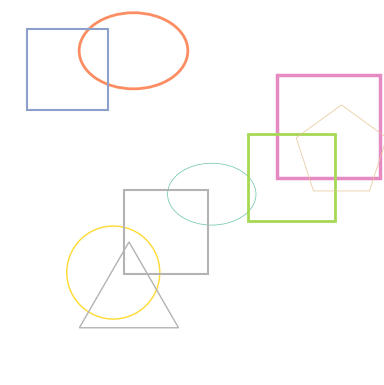[{"shape": "oval", "thickness": 0.5, "radius": 0.57, "center": [0.55, 0.496]}, {"shape": "oval", "thickness": 2, "radius": 0.71, "center": [0.347, 0.868]}, {"shape": "square", "thickness": 1.5, "radius": 0.53, "center": [0.176, 0.82]}, {"shape": "square", "thickness": 2.5, "radius": 0.67, "center": [0.853, 0.671]}, {"shape": "square", "thickness": 2, "radius": 0.57, "center": [0.756, 0.539]}, {"shape": "circle", "thickness": 1, "radius": 0.6, "center": [0.294, 0.292]}, {"shape": "pentagon", "thickness": 0.5, "radius": 0.62, "center": [0.887, 0.604]}, {"shape": "square", "thickness": 1.5, "radius": 0.55, "center": [0.432, 0.397]}, {"shape": "triangle", "thickness": 1, "radius": 0.74, "center": [0.335, 0.223]}]